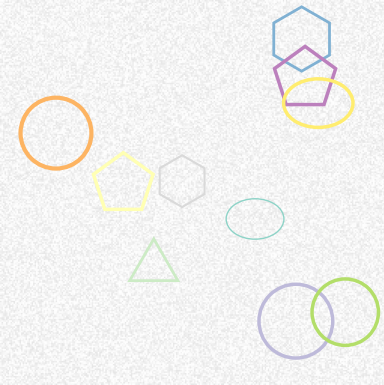[{"shape": "oval", "thickness": 1, "radius": 0.37, "center": [0.662, 0.431]}, {"shape": "pentagon", "thickness": 2.5, "radius": 0.41, "center": [0.32, 0.522]}, {"shape": "circle", "thickness": 2.5, "radius": 0.48, "center": [0.769, 0.166]}, {"shape": "hexagon", "thickness": 2, "radius": 0.42, "center": [0.783, 0.899]}, {"shape": "circle", "thickness": 3, "radius": 0.46, "center": [0.145, 0.654]}, {"shape": "circle", "thickness": 2.5, "radius": 0.43, "center": [0.897, 0.189]}, {"shape": "hexagon", "thickness": 1.5, "radius": 0.34, "center": [0.473, 0.529]}, {"shape": "pentagon", "thickness": 2.5, "radius": 0.42, "center": [0.792, 0.796]}, {"shape": "triangle", "thickness": 2, "radius": 0.36, "center": [0.399, 0.307]}, {"shape": "oval", "thickness": 2.5, "radius": 0.45, "center": [0.827, 0.732]}]